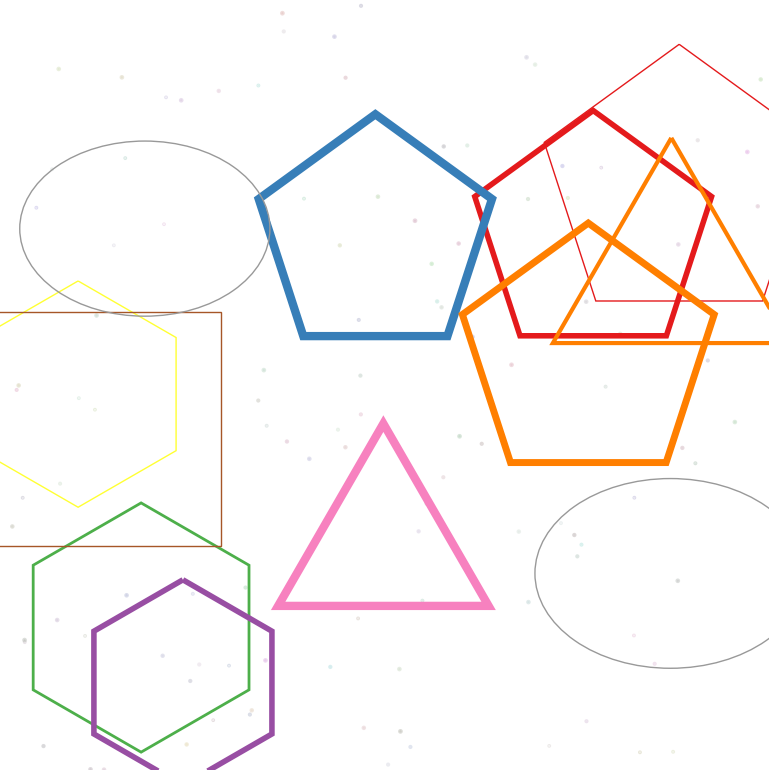[{"shape": "pentagon", "thickness": 2, "radius": 0.81, "center": [0.77, 0.695]}, {"shape": "pentagon", "thickness": 0.5, "radius": 0.92, "center": [0.882, 0.758]}, {"shape": "pentagon", "thickness": 3, "radius": 0.8, "center": [0.487, 0.692]}, {"shape": "hexagon", "thickness": 1, "radius": 0.81, "center": [0.183, 0.185]}, {"shape": "hexagon", "thickness": 2, "radius": 0.67, "center": [0.238, 0.114]}, {"shape": "triangle", "thickness": 1.5, "radius": 0.89, "center": [0.872, 0.643]}, {"shape": "pentagon", "thickness": 2.5, "radius": 0.86, "center": [0.764, 0.538]}, {"shape": "hexagon", "thickness": 0.5, "radius": 0.73, "center": [0.101, 0.488]}, {"shape": "square", "thickness": 0.5, "radius": 0.76, "center": [0.135, 0.443]}, {"shape": "triangle", "thickness": 3, "radius": 0.79, "center": [0.498, 0.292]}, {"shape": "oval", "thickness": 0.5, "radius": 0.88, "center": [0.871, 0.255]}, {"shape": "oval", "thickness": 0.5, "radius": 0.81, "center": [0.188, 0.703]}]